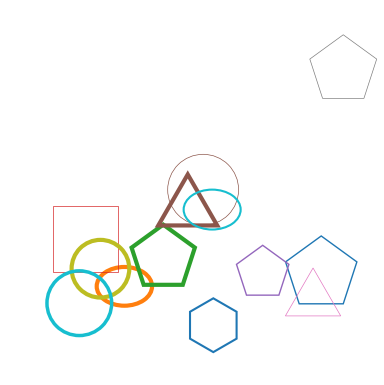[{"shape": "hexagon", "thickness": 1.5, "radius": 0.35, "center": [0.554, 0.155]}, {"shape": "pentagon", "thickness": 1, "radius": 0.49, "center": [0.834, 0.29]}, {"shape": "oval", "thickness": 3, "radius": 0.36, "center": [0.323, 0.256]}, {"shape": "pentagon", "thickness": 3, "radius": 0.43, "center": [0.424, 0.33]}, {"shape": "square", "thickness": 0.5, "radius": 0.42, "center": [0.222, 0.379]}, {"shape": "pentagon", "thickness": 1, "radius": 0.36, "center": [0.682, 0.291]}, {"shape": "triangle", "thickness": 3, "radius": 0.44, "center": [0.488, 0.459]}, {"shape": "circle", "thickness": 0.5, "radius": 0.46, "center": [0.528, 0.507]}, {"shape": "triangle", "thickness": 0.5, "radius": 0.41, "center": [0.813, 0.221]}, {"shape": "pentagon", "thickness": 0.5, "radius": 0.46, "center": [0.892, 0.818]}, {"shape": "circle", "thickness": 3, "radius": 0.37, "center": [0.261, 0.302]}, {"shape": "circle", "thickness": 2.5, "radius": 0.42, "center": [0.206, 0.212]}, {"shape": "oval", "thickness": 1.5, "radius": 0.37, "center": [0.551, 0.456]}]